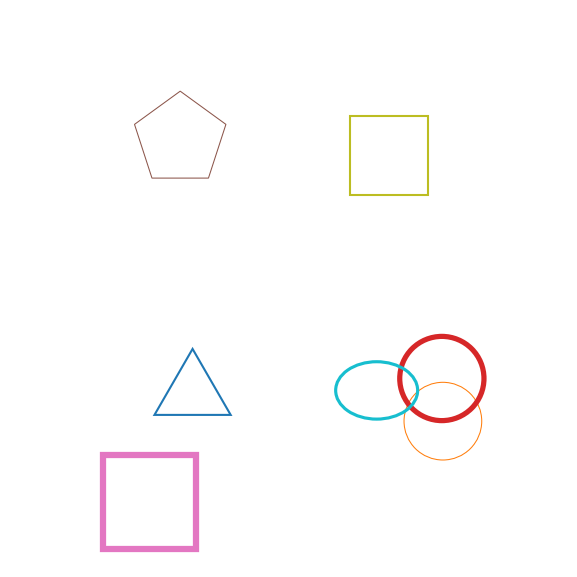[{"shape": "triangle", "thickness": 1, "radius": 0.38, "center": [0.333, 0.319]}, {"shape": "circle", "thickness": 0.5, "radius": 0.34, "center": [0.767, 0.27]}, {"shape": "circle", "thickness": 2.5, "radius": 0.36, "center": [0.765, 0.344]}, {"shape": "pentagon", "thickness": 0.5, "radius": 0.42, "center": [0.312, 0.758]}, {"shape": "square", "thickness": 3, "radius": 0.4, "center": [0.259, 0.13]}, {"shape": "square", "thickness": 1, "radius": 0.34, "center": [0.674, 0.73]}, {"shape": "oval", "thickness": 1.5, "radius": 0.35, "center": [0.652, 0.323]}]